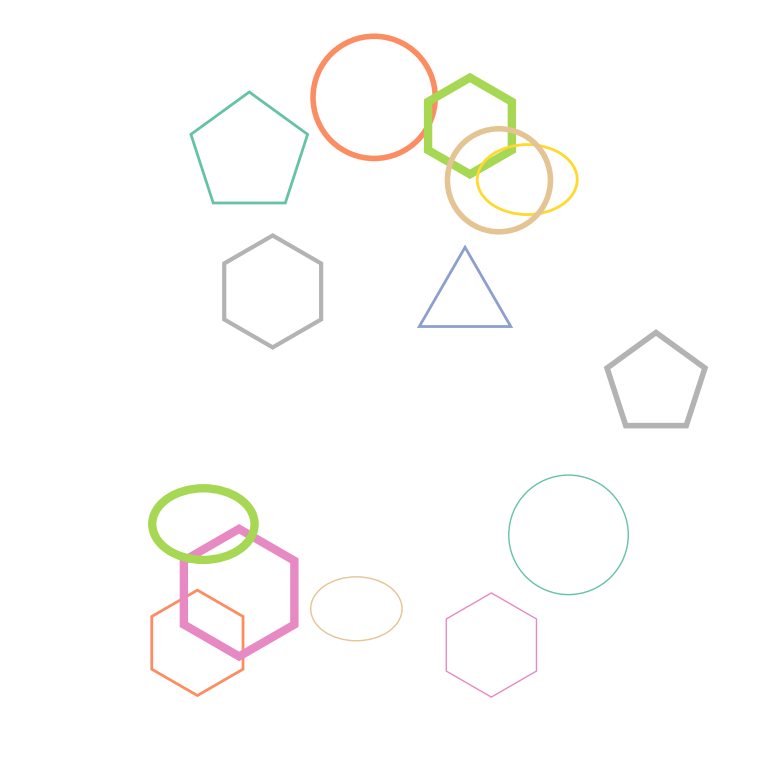[{"shape": "circle", "thickness": 0.5, "radius": 0.39, "center": [0.738, 0.305]}, {"shape": "pentagon", "thickness": 1, "radius": 0.4, "center": [0.324, 0.801]}, {"shape": "hexagon", "thickness": 1, "radius": 0.34, "center": [0.256, 0.165]}, {"shape": "circle", "thickness": 2, "radius": 0.4, "center": [0.486, 0.874]}, {"shape": "triangle", "thickness": 1, "radius": 0.34, "center": [0.604, 0.61]}, {"shape": "hexagon", "thickness": 0.5, "radius": 0.34, "center": [0.638, 0.162]}, {"shape": "hexagon", "thickness": 3, "radius": 0.41, "center": [0.311, 0.23]}, {"shape": "hexagon", "thickness": 3, "radius": 0.31, "center": [0.61, 0.836]}, {"shape": "oval", "thickness": 3, "radius": 0.33, "center": [0.264, 0.319]}, {"shape": "oval", "thickness": 1, "radius": 0.32, "center": [0.685, 0.767]}, {"shape": "oval", "thickness": 0.5, "radius": 0.3, "center": [0.463, 0.209]}, {"shape": "circle", "thickness": 2, "radius": 0.33, "center": [0.648, 0.766]}, {"shape": "hexagon", "thickness": 1.5, "radius": 0.36, "center": [0.354, 0.621]}, {"shape": "pentagon", "thickness": 2, "radius": 0.33, "center": [0.852, 0.501]}]